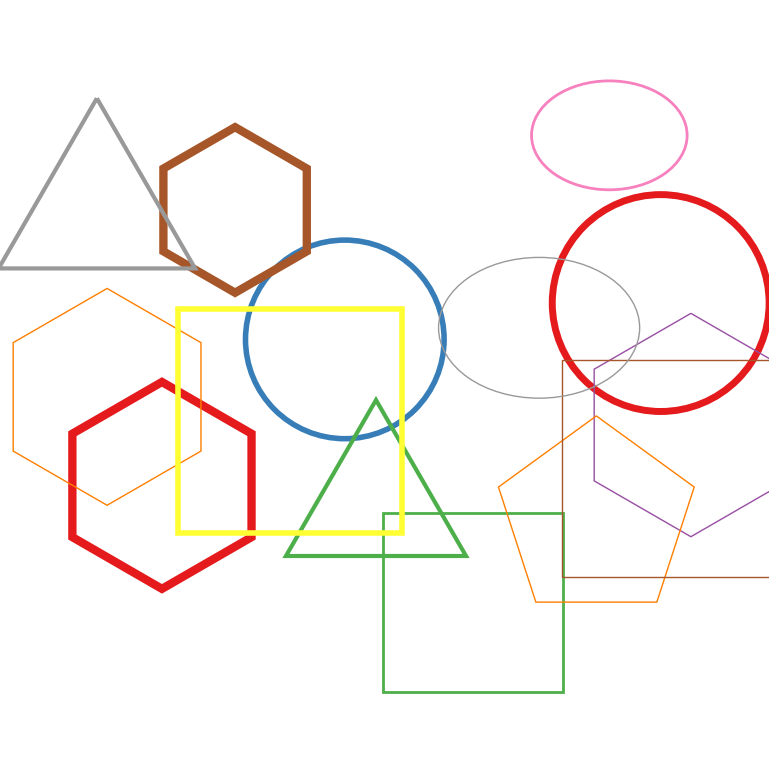[{"shape": "circle", "thickness": 2.5, "radius": 0.7, "center": [0.858, 0.606]}, {"shape": "hexagon", "thickness": 3, "radius": 0.67, "center": [0.21, 0.37]}, {"shape": "circle", "thickness": 2, "radius": 0.64, "center": [0.448, 0.559]}, {"shape": "triangle", "thickness": 1.5, "radius": 0.68, "center": [0.488, 0.345]}, {"shape": "square", "thickness": 1, "radius": 0.58, "center": [0.614, 0.218]}, {"shape": "hexagon", "thickness": 0.5, "radius": 0.73, "center": [0.897, 0.448]}, {"shape": "hexagon", "thickness": 0.5, "radius": 0.7, "center": [0.139, 0.485]}, {"shape": "pentagon", "thickness": 0.5, "radius": 0.67, "center": [0.774, 0.326]}, {"shape": "square", "thickness": 2, "radius": 0.73, "center": [0.377, 0.453]}, {"shape": "square", "thickness": 0.5, "radius": 0.71, "center": [0.871, 0.391]}, {"shape": "hexagon", "thickness": 3, "radius": 0.54, "center": [0.305, 0.727]}, {"shape": "oval", "thickness": 1, "radius": 0.51, "center": [0.791, 0.824]}, {"shape": "oval", "thickness": 0.5, "radius": 0.65, "center": [0.7, 0.574]}, {"shape": "triangle", "thickness": 1.5, "radius": 0.74, "center": [0.126, 0.725]}]